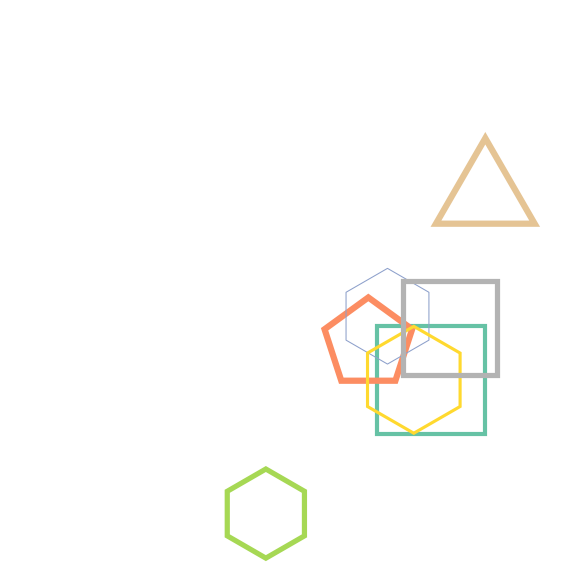[{"shape": "square", "thickness": 2, "radius": 0.47, "center": [0.747, 0.341]}, {"shape": "pentagon", "thickness": 3, "radius": 0.4, "center": [0.638, 0.404]}, {"shape": "hexagon", "thickness": 0.5, "radius": 0.41, "center": [0.671, 0.452]}, {"shape": "hexagon", "thickness": 2.5, "radius": 0.39, "center": [0.46, 0.11]}, {"shape": "hexagon", "thickness": 1.5, "radius": 0.46, "center": [0.717, 0.342]}, {"shape": "triangle", "thickness": 3, "radius": 0.49, "center": [0.84, 0.661]}, {"shape": "square", "thickness": 2.5, "radius": 0.41, "center": [0.779, 0.431]}]